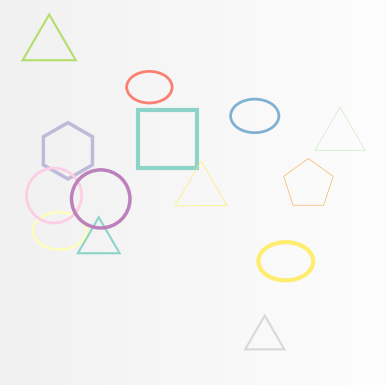[{"shape": "triangle", "thickness": 1.5, "radius": 0.31, "center": [0.255, 0.373]}, {"shape": "square", "thickness": 3, "radius": 0.38, "center": [0.433, 0.639]}, {"shape": "oval", "thickness": 1.5, "radius": 0.34, "center": [0.154, 0.4]}, {"shape": "hexagon", "thickness": 2.5, "radius": 0.37, "center": [0.175, 0.608]}, {"shape": "oval", "thickness": 2, "radius": 0.29, "center": [0.385, 0.774]}, {"shape": "oval", "thickness": 2, "radius": 0.31, "center": [0.657, 0.699]}, {"shape": "pentagon", "thickness": 0.5, "radius": 0.34, "center": [0.796, 0.521]}, {"shape": "triangle", "thickness": 1.5, "radius": 0.4, "center": [0.127, 0.883]}, {"shape": "circle", "thickness": 2, "radius": 0.36, "center": [0.139, 0.492]}, {"shape": "triangle", "thickness": 1.5, "radius": 0.29, "center": [0.683, 0.122]}, {"shape": "circle", "thickness": 2.5, "radius": 0.38, "center": [0.26, 0.483]}, {"shape": "triangle", "thickness": 0.5, "radius": 0.38, "center": [0.877, 0.647]}, {"shape": "triangle", "thickness": 0.5, "radius": 0.39, "center": [0.519, 0.504]}, {"shape": "oval", "thickness": 3, "radius": 0.35, "center": [0.737, 0.321]}]